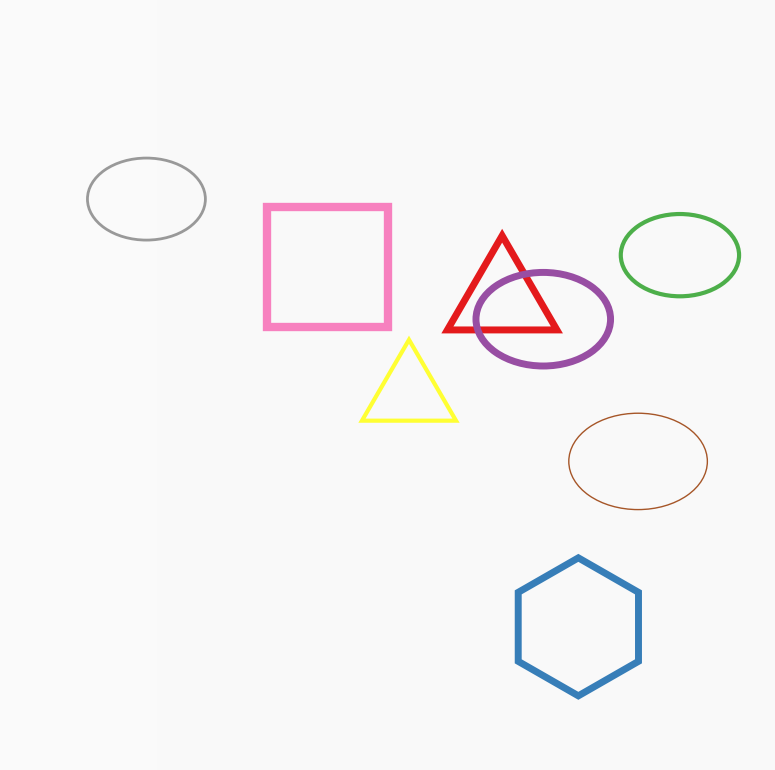[{"shape": "triangle", "thickness": 2.5, "radius": 0.41, "center": [0.648, 0.612]}, {"shape": "hexagon", "thickness": 2.5, "radius": 0.45, "center": [0.746, 0.186]}, {"shape": "oval", "thickness": 1.5, "radius": 0.38, "center": [0.877, 0.669]}, {"shape": "oval", "thickness": 2.5, "radius": 0.43, "center": [0.701, 0.585]}, {"shape": "triangle", "thickness": 1.5, "radius": 0.35, "center": [0.528, 0.489]}, {"shape": "oval", "thickness": 0.5, "radius": 0.45, "center": [0.823, 0.401]}, {"shape": "square", "thickness": 3, "radius": 0.39, "center": [0.422, 0.653]}, {"shape": "oval", "thickness": 1, "radius": 0.38, "center": [0.189, 0.741]}]